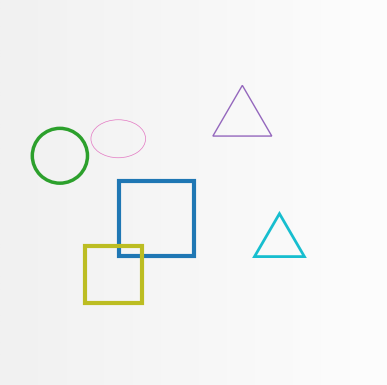[{"shape": "square", "thickness": 3, "radius": 0.48, "center": [0.405, 0.433]}, {"shape": "circle", "thickness": 2.5, "radius": 0.36, "center": [0.155, 0.595]}, {"shape": "triangle", "thickness": 1, "radius": 0.44, "center": [0.625, 0.69]}, {"shape": "oval", "thickness": 0.5, "radius": 0.35, "center": [0.305, 0.64]}, {"shape": "square", "thickness": 3, "radius": 0.37, "center": [0.293, 0.287]}, {"shape": "triangle", "thickness": 2, "radius": 0.37, "center": [0.721, 0.371]}]